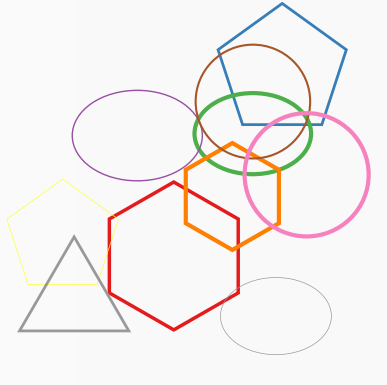[{"shape": "hexagon", "thickness": 2.5, "radius": 0.96, "center": [0.448, 0.335]}, {"shape": "pentagon", "thickness": 2, "radius": 0.87, "center": [0.728, 0.817]}, {"shape": "oval", "thickness": 3, "radius": 0.75, "center": [0.652, 0.653]}, {"shape": "oval", "thickness": 1, "radius": 0.84, "center": [0.354, 0.648]}, {"shape": "hexagon", "thickness": 3, "radius": 0.69, "center": [0.6, 0.49]}, {"shape": "pentagon", "thickness": 0.5, "radius": 0.76, "center": [0.162, 0.384]}, {"shape": "circle", "thickness": 1.5, "radius": 0.74, "center": [0.653, 0.736]}, {"shape": "circle", "thickness": 3, "radius": 0.8, "center": [0.791, 0.546]}, {"shape": "triangle", "thickness": 2, "radius": 0.81, "center": [0.191, 0.222]}, {"shape": "oval", "thickness": 0.5, "radius": 0.72, "center": [0.712, 0.179]}]